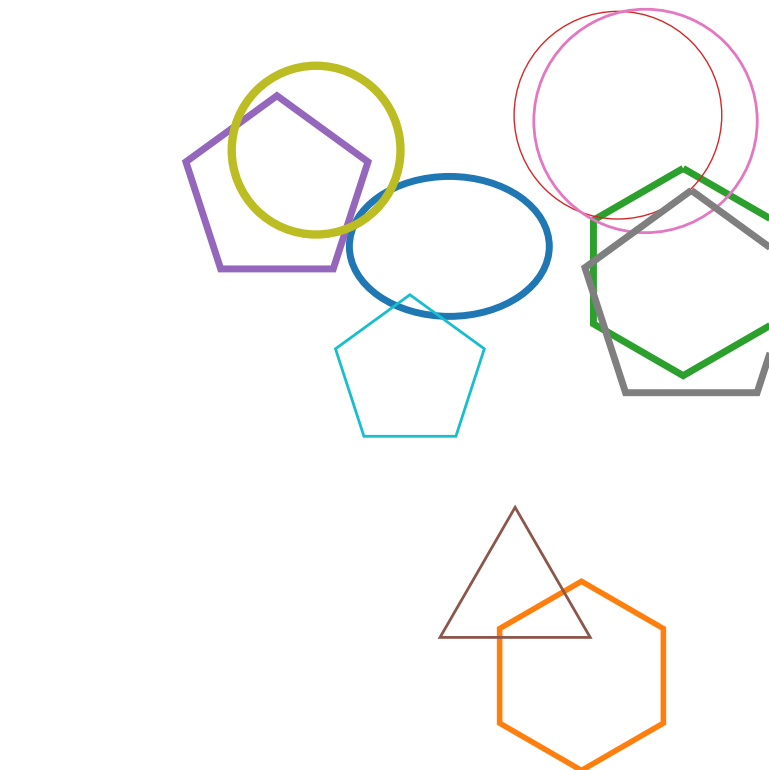[{"shape": "oval", "thickness": 2.5, "radius": 0.65, "center": [0.584, 0.68]}, {"shape": "hexagon", "thickness": 2, "radius": 0.61, "center": [0.755, 0.122]}, {"shape": "hexagon", "thickness": 2.5, "radius": 0.67, "center": [0.887, 0.647]}, {"shape": "circle", "thickness": 0.5, "radius": 0.67, "center": [0.803, 0.85]}, {"shape": "pentagon", "thickness": 2.5, "radius": 0.62, "center": [0.36, 0.751]}, {"shape": "triangle", "thickness": 1, "radius": 0.56, "center": [0.669, 0.229]}, {"shape": "circle", "thickness": 1, "radius": 0.73, "center": [0.838, 0.843]}, {"shape": "pentagon", "thickness": 2.5, "radius": 0.73, "center": [0.898, 0.608]}, {"shape": "circle", "thickness": 3, "radius": 0.55, "center": [0.411, 0.805]}, {"shape": "pentagon", "thickness": 1, "radius": 0.51, "center": [0.532, 0.516]}]